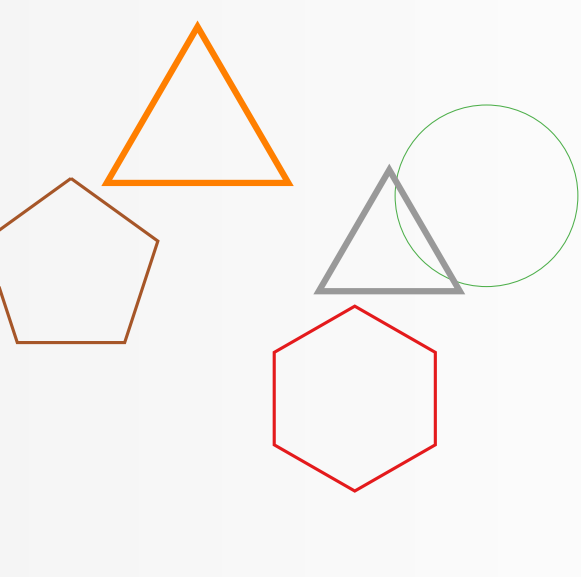[{"shape": "hexagon", "thickness": 1.5, "radius": 0.8, "center": [0.61, 0.309]}, {"shape": "circle", "thickness": 0.5, "radius": 0.79, "center": [0.837, 0.66]}, {"shape": "triangle", "thickness": 3, "radius": 0.9, "center": [0.34, 0.773]}, {"shape": "pentagon", "thickness": 1.5, "radius": 0.79, "center": [0.122, 0.533]}, {"shape": "triangle", "thickness": 3, "radius": 0.7, "center": [0.67, 0.565]}]